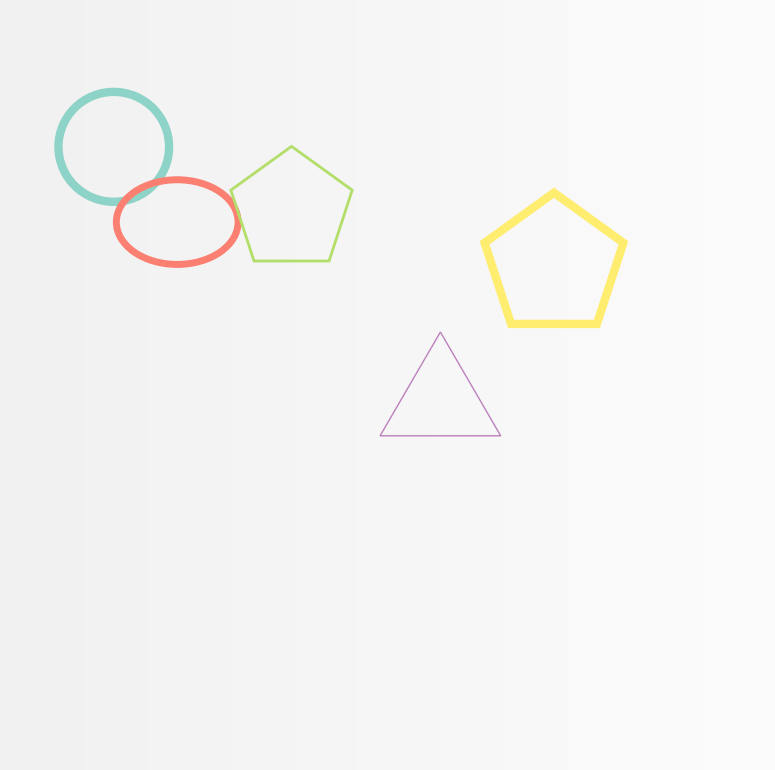[{"shape": "circle", "thickness": 3, "radius": 0.36, "center": [0.147, 0.809]}, {"shape": "oval", "thickness": 2.5, "radius": 0.39, "center": [0.229, 0.712]}, {"shape": "pentagon", "thickness": 1, "radius": 0.41, "center": [0.376, 0.728]}, {"shape": "triangle", "thickness": 0.5, "radius": 0.45, "center": [0.568, 0.479]}, {"shape": "pentagon", "thickness": 3, "radius": 0.47, "center": [0.715, 0.656]}]